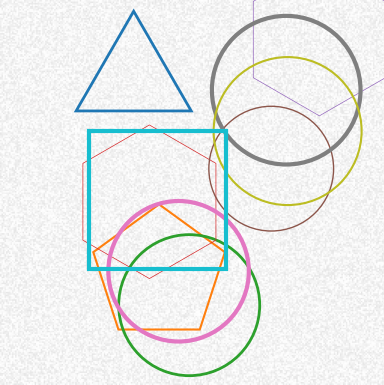[{"shape": "triangle", "thickness": 2, "radius": 0.86, "center": [0.347, 0.798]}, {"shape": "pentagon", "thickness": 1.5, "radius": 0.9, "center": [0.413, 0.29]}, {"shape": "circle", "thickness": 2, "radius": 0.92, "center": [0.491, 0.207]}, {"shape": "hexagon", "thickness": 0.5, "radius": 1.0, "center": [0.388, 0.476]}, {"shape": "hexagon", "thickness": 0.5, "radius": 0.99, "center": [0.83, 0.897]}, {"shape": "circle", "thickness": 1, "radius": 0.81, "center": [0.704, 0.562]}, {"shape": "circle", "thickness": 3, "radius": 0.91, "center": [0.464, 0.295]}, {"shape": "circle", "thickness": 3, "radius": 0.97, "center": [0.743, 0.766]}, {"shape": "circle", "thickness": 1.5, "radius": 0.96, "center": [0.747, 0.66]}, {"shape": "square", "thickness": 3, "radius": 0.89, "center": [0.409, 0.481]}]